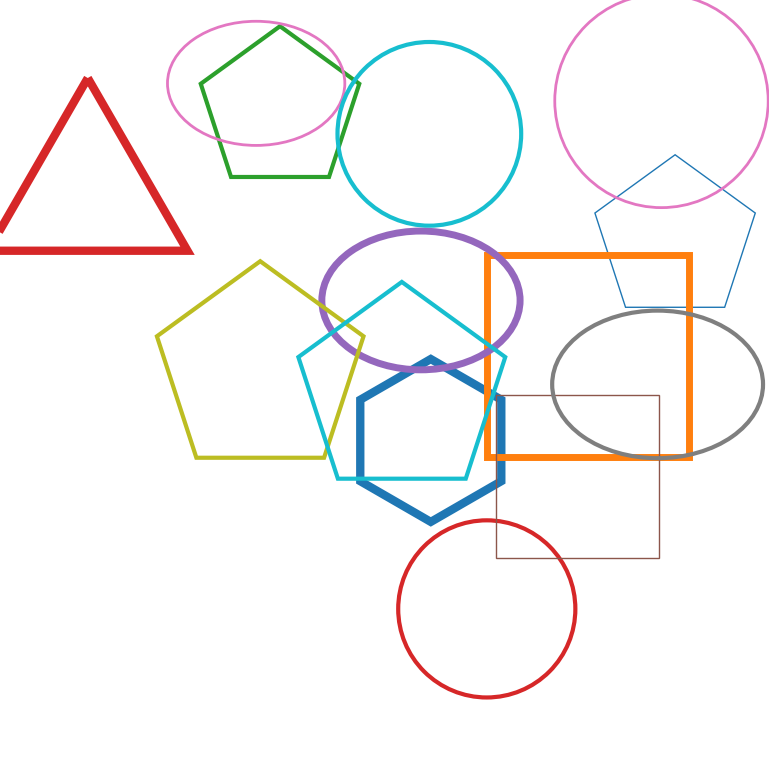[{"shape": "hexagon", "thickness": 3, "radius": 0.53, "center": [0.559, 0.428]}, {"shape": "pentagon", "thickness": 0.5, "radius": 0.55, "center": [0.877, 0.69]}, {"shape": "square", "thickness": 2.5, "radius": 0.66, "center": [0.763, 0.537]}, {"shape": "pentagon", "thickness": 1.5, "radius": 0.54, "center": [0.364, 0.858]}, {"shape": "circle", "thickness": 1.5, "radius": 0.58, "center": [0.632, 0.209]}, {"shape": "triangle", "thickness": 3, "radius": 0.75, "center": [0.114, 0.749]}, {"shape": "oval", "thickness": 2.5, "radius": 0.64, "center": [0.547, 0.61]}, {"shape": "square", "thickness": 0.5, "radius": 0.53, "center": [0.75, 0.381]}, {"shape": "circle", "thickness": 1, "radius": 0.69, "center": [0.859, 0.869]}, {"shape": "oval", "thickness": 1, "radius": 0.58, "center": [0.333, 0.892]}, {"shape": "oval", "thickness": 1.5, "radius": 0.68, "center": [0.854, 0.501]}, {"shape": "pentagon", "thickness": 1.5, "radius": 0.71, "center": [0.338, 0.52]}, {"shape": "pentagon", "thickness": 1.5, "radius": 0.71, "center": [0.522, 0.493]}, {"shape": "circle", "thickness": 1.5, "radius": 0.6, "center": [0.558, 0.826]}]